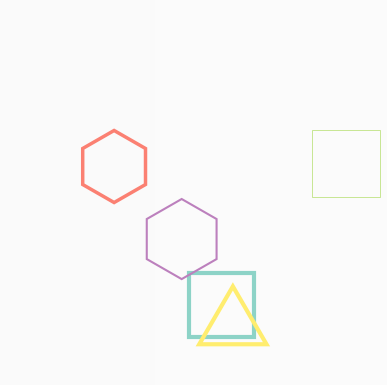[{"shape": "square", "thickness": 3, "radius": 0.42, "center": [0.571, 0.207]}, {"shape": "hexagon", "thickness": 2.5, "radius": 0.47, "center": [0.294, 0.568]}, {"shape": "square", "thickness": 0.5, "radius": 0.44, "center": [0.893, 0.576]}, {"shape": "hexagon", "thickness": 1.5, "radius": 0.52, "center": [0.469, 0.379]}, {"shape": "triangle", "thickness": 3, "radius": 0.5, "center": [0.601, 0.156]}]